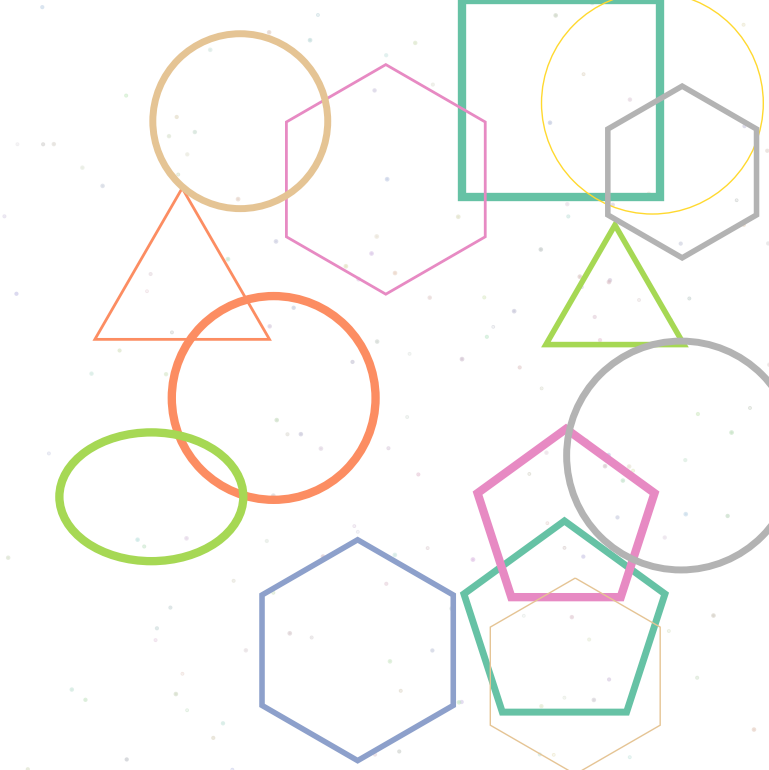[{"shape": "square", "thickness": 3, "radius": 0.64, "center": [0.729, 0.872]}, {"shape": "pentagon", "thickness": 2.5, "radius": 0.69, "center": [0.733, 0.186]}, {"shape": "triangle", "thickness": 1, "radius": 0.65, "center": [0.237, 0.625]}, {"shape": "circle", "thickness": 3, "radius": 0.66, "center": [0.355, 0.483]}, {"shape": "hexagon", "thickness": 2, "radius": 0.72, "center": [0.464, 0.156]}, {"shape": "pentagon", "thickness": 3, "radius": 0.6, "center": [0.735, 0.322]}, {"shape": "hexagon", "thickness": 1, "radius": 0.75, "center": [0.501, 0.767]}, {"shape": "oval", "thickness": 3, "radius": 0.6, "center": [0.197, 0.355]}, {"shape": "triangle", "thickness": 2, "radius": 0.52, "center": [0.799, 0.604]}, {"shape": "circle", "thickness": 0.5, "radius": 0.72, "center": [0.847, 0.866]}, {"shape": "hexagon", "thickness": 0.5, "radius": 0.64, "center": [0.747, 0.122]}, {"shape": "circle", "thickness": 2.5, "radius": 0.57, "center": [0.312, 0.843]}, {"shape": "hexagon", "thickness": 2, "radius": 0.56, "center": [0.886, 0.777]}, {"shape": "circle", "thickness": 2.5, "radius": 0.74, "center": [0.884, 0.408]}]